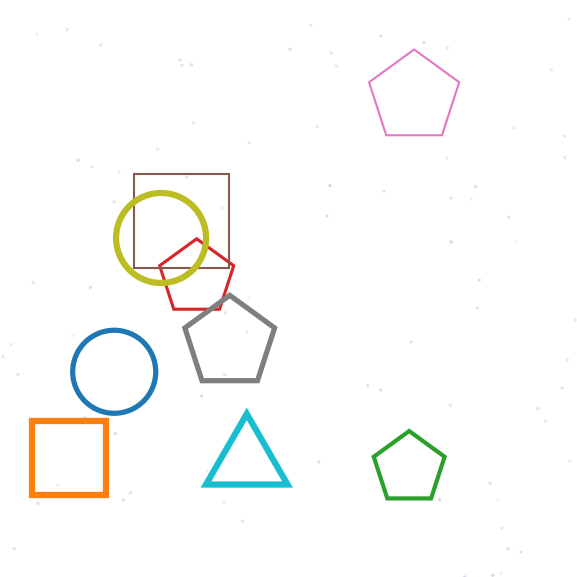[{"shape": "circle", "thickness": 2.5, "radius": 0.36, "center": [0.198, 0.355]}, {"shape": "square", "thickness": 3, "radius": 0.32, "center": [0.119, 0.206]}, {"shape": "pentagon", "thickness": 2, "radius": 0.32, "center": [0.709, 0.188]}, {"shape": "pentagon", "thickness": 1.5, "radius": 0.34, "center": [0.341, 0.518]}, {"shape": "square", "thickness": 1, "radius": 0.41, "center": [0.314, 0.616]}, {"shape": "pentagon", "thickness": 1, "radius": 0.41, "center": [0.717, 0.831]}, {"shape": "pentagon", "thickness": 2.5, "radius": 0.41, "center": [0.398, 0.406]}, {"shape": "circle", "thickness": 3, "radius": 0.39, "center": [0.279, 0.587]}, {"shape": "triangle", "thickness": 3, "radius": 0.41, "center": [0.427, 0.201]}]